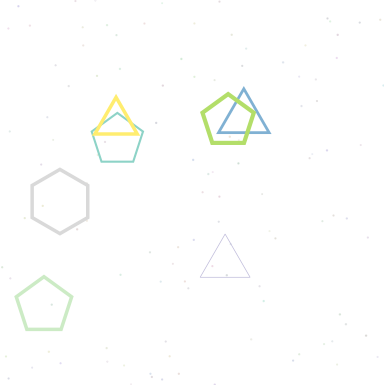[{"shape": "pentagon", "thickness": 1.5, "radius": 0.35, "center": [0.305, 0.637]}, {"shape": "triangle", "thickness": 0.5, "radius": 0.37, "center": [0.585, 0.317]}, {"shape": "triangle", "thickness": 2, "radius": 0.38, "center": [0.633, 0.693]}, {"shape": "pentagon", "thickness": 3, "radius": 0.35, "center": [0.593, 0.686]}, {"shape": "hexagon", "thickness": 2.5, "radius": 0.42, "center": [0.156, 0.477]}, {"shape": "pentagon", "thickness": 2.5, "radius": 0.38, "center": [0.114, 0.206]}, {"shape": "triangle", "thickness": 2.5, "radius": 0.32, "center": [0.301, 0.684]}]